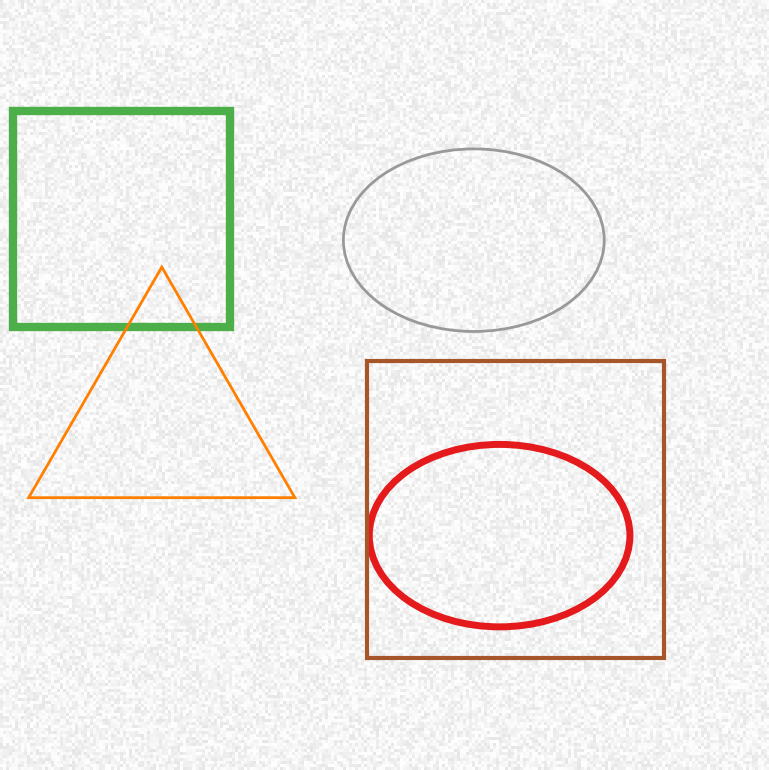[{"shape": "oval", "thickness": 2.5, "radius": 0.85, "center": [0.649, 0.304]}, {"shape": "square", "thickness": 3, "radius": 0.7, "center": [0.158, 0.716]}, {"shape": "triangle", "thickness": 1, "radius": 1.0, "center": [0.21, 0.453]}, {"shape": "square", "thickness": 1.5, "radius": 0.96, "center": [0.669, 0.339]}, {"shape": "oval", "thickness": 1, "radius": 0.85, "center": [0.615, 0.688]}]